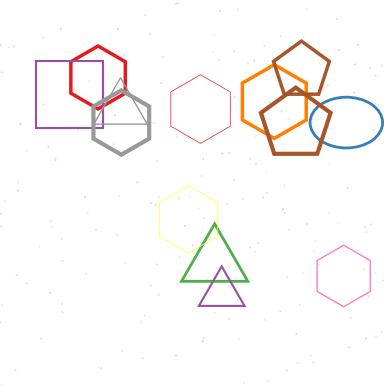[{"shape": "hexagon", "thickness": 0.5, "radius": 0.45, "center": [0.521, 0.717]}, {"shape": "hexagon", "thickness": 2.5, "radius": 0.41, "center": [0.255, 0.799]}, {"shape": "oval", "thickness": 2, "radius": 0.47, "center": [0.9, 0.682]}, {"shape": "triangle", "thickness": 2, "radius": 0.5, "center": [0.558, 0.319]}, {"shape": "triangle", "thickness": 1.5, "radius": 0.34, "center": [0.576, 0.24]}, {"shape": "square", "thickness": 1.5, "radius": 0.43, "center": [0.181, 0.754]}, {"shape": "hexagon", "thickness": 2.5, "radius": 0.48, "center": [0.713, 0.736]}, {"shape": "hexagon", "thickness": 0.5, "radius": 0.44, "center": [0.49, 0.43]}, {"shape": "pentagon", "thickness": 2.5, "radius": 0.38, "center": [0.783, 0.817]}, {"shape": "pentagon", "thickness": 3, "radius": 0.48, "center": [0.768, 0.677]}, {"shape": "hexagon", "thickness": 1, "radius": 0.4, "center": [0.893, 0.283]}, {"shape": "hexagon", "thickness": 3, "radius": 0.42, "center": [0.315, 0.682]}, {"shape": "triangle", "thickness": 1, "radius": 0.4, "center": [0.313, 0.718]}]